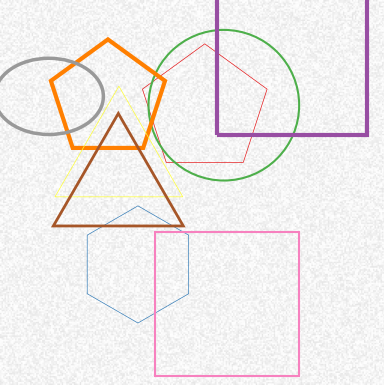[{"shape": "pentagon", "thickness": 0.5, "radius": 0.85, "center": [0.532, 0.716]}, {"shape": "hexagon", "thickness": 0.5, "radius": 0.76, "center": [0.358, 0.313]}, {"shape": "circle", "thickness": 1.5, "radius": 0.98, "center": [0.581, 0.727]}, {"shape": "square", "thickness": 3, "radius": 0.98, "center": [0.758, 0.845]}, {"shape": "pentagon", "thickness": 3, "radius": 0.78, "center": [0.28, 0.742]}, {"shape": "triangle", "thickness": 0.5, "radius": 0.96, "center": [0.309, 0.585]}, {"shape": "triangle", "thickness": 2, "radius": 0.97, "center": [0.307, 0.51]}, {"shape": "square", "thickness": 1.5, "radius": 0.94, "center": [0.589, 0.21]}, {"shape": "oval", "thickness": 2.5, "radius": 0.71, "center": [0.127, 0.75]}]